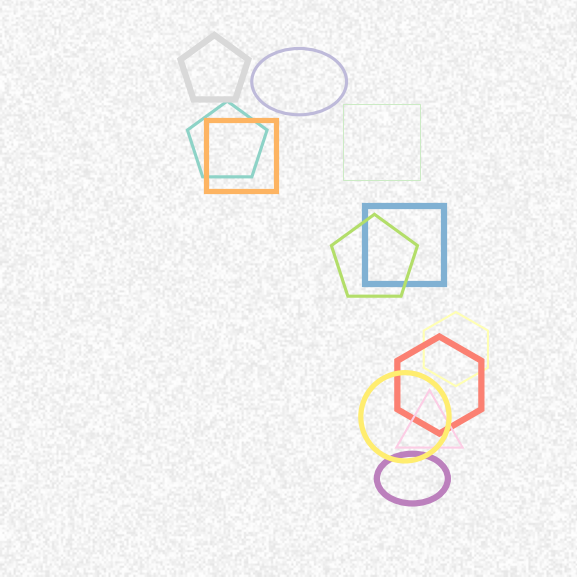[{"shape": "pentagon", "thickness": 1.5, "radius": 0.36, "center": [0.394, 0.752]}, {"shape": "hexagon", "thickness": 1, "radius": 0.32, "center": [0.789, 0.395]}, {"shape": "oval", "thickness": 1.5, "radius": 0.41, "center": [0.518, 0.858]}, {"shape": "hexagon", "thickness": 3, "radius": 0.42, "center": [0.761, 0.332]}, {"shape": "square", "thickness": 3, "radius": 0.34, "center": [0.7, 0.575]}, {"shape": "square", "thickness": 2.5, "radius": 0.31, "center": [0.418, 0.73]}, {"shape": "pentagon", "thickness": 1.5, "radius": 0.39, "center": [0.648, 0.55]}, {"shape": "triangle", "thickness": 1, "radius": 0.33, "center": [0.744, 0.257]}, {"shape": "pentagon", "thickness": 3, "radius": 0.31, "center": [0.371, 0.877]}, {"shape": "oval", "thickness": 3, "radius": 0.31, "center": [0.714, 0.17]}, {"shape": "square", "thickness": 0.5, "radius": 0.33, "center": [0.661, 0.753]}, {"shape": "circle", "thickness": 2.5, "radius": 0.38, "center": [0.701, 0.277]}]